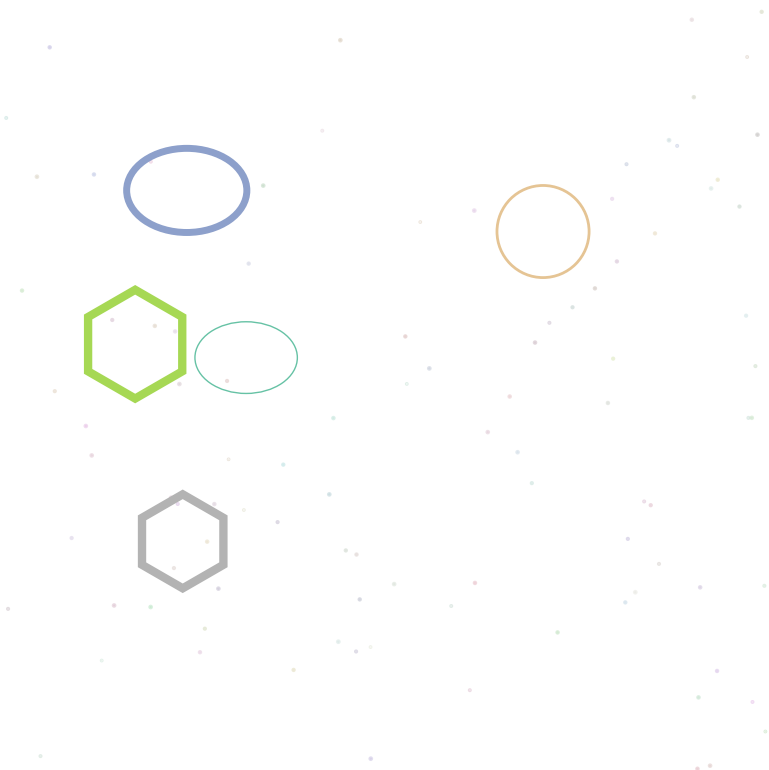[{"shape": "oval", "thickness": 0.5, "radius": 0.33, "center": [0.32, 0.536]}, {"shape": "oval", "thickness": 2.5, "radius": 0.39, "center": [0.243, 0.753]}, {"shape": "hexagon", "thickness": 3, "radius": 0.35, "center": [0.176, 0.553]}, {"shape": "circle", "thickness": 1, "radius": 0.3, "center": [0.705, 0.699]}, {"shape": "hexagon", "thickness": 3, "radius": 0.31, "center": [0.237, 0.297]}]